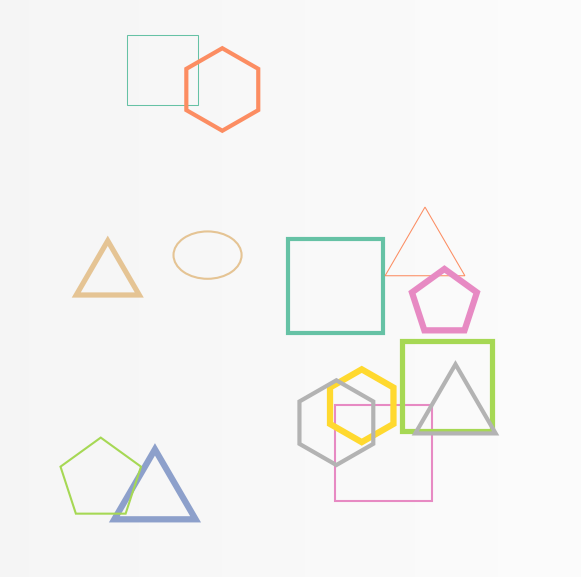[{"shape": "square", "thickness": 0.5, "radius": 0.3, "center": [0.279, 0.878]}, {"shape": "square", "thickness": 2, "radius": 0.41, "center": [0.577, 0.504]}, {"shape": "triangle", "thickness": 0.5, "radius": 0.4, "center": [0.731, 0.561]}, {"shape": "hexagon", "thickness": 2, "radius": 0.36, "center": [0.382, 0.844]}, {"shape": "triangle", "thickness": 3, "radius": 0.4, "center": [0.267, 0.14]}, {"shape": "pentagon", "thickness": 3, "radius": 0.29, "center": [0.765, 0.475]}, {"shape": "square", "thickness": 1, "radius": 0.41, "center": [0.659, 0.215]}, {"shape": "square", "thickness": 2.5, "radius": 0.39, "center": [0.769, 0.33]}, {"shape": "pentagon", "thickness": 1, "radius": 0.36, "center": [0.173, 0.169]}, {"shape": "hexagon", "thickness": 3, "radius": 0.32, "center": [0.622, 0.297]}, {"shape": "triangle", "thickness": 2.5, "radius": 0.31, "center": [0.185, 0.52]}, {"shape": "oval", "thickness": 1, "radius": 0.29, "center": [0.357, 0.557]}, {"shape": "triangle", "thickness": 2, "radius": 0.4, "center": [0.784, 0.289]}, {"shape": "hexagon", "thickness": 2, "radius": 0.37, "center": [0.579, 0.267]}]